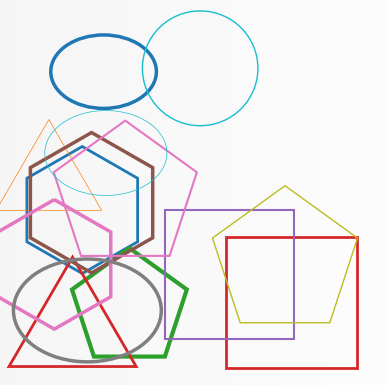[{"shape": "hexagon", "thickness": 2, "radius": 0.82, "center": [0.212, 0.454]}, {"shape": "oval", "thickness": 2.5, "radius": 0.68, "center": [0.267, 0.814]}, {"shape": "triangle", "thickness": 0.5, "radius": 0.79, "center": [0.126, 0.532]}, {"shape": "pentagon", "thickness": 3, "radius": 0.78, "center": [0.334, 0.2]}, {"shape": "square", "thickness": 2, "radius": 0.84, "center": [0.752, 0.214]}, {"shape": "triangle", "thickness": 2, "radius": 0.95, "center": [0.187, 0.143]}, {"shape": "square", "thickness": 1.5, "radius": 0.84, "center": [0.592, 0.286]}, {"shape": "hexagon", "thickness": 2.5, "radius": 0.91, "center": [0.236, 0.474]}, {"shape": "hexagon", "thickness": 2.5, "radius": 0.84, "center": [0.14, 0.313]}, {"shape": "pentagon", "thickness": 1.5, "radius": 0.97, "center": [0.323, 0.493]}, {"shape": "oval", "thickness": 2.5, "radius": 0.95, "center": [0.225, 0.194]}, {"shape": "pentagon", "thickness": 1, "radius": 0.98, "center": [0.736, 0.321]}, {"shape": "circle", "thickness": 1, "radius": 0.75, "center": [0.517, 0.823]}, {"shape": "oval", "thickness": 0.5, "radius": 0.79, "center": [0.273, 0.603]}]